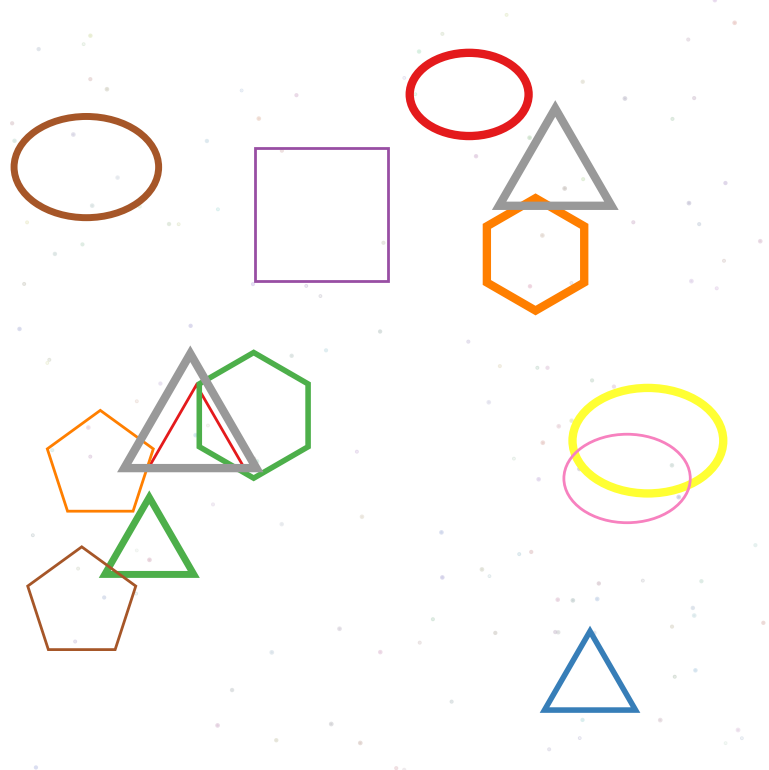[{"shape": "oval", "thickness": 3, "radius": 0.39, "center": [0.609, 0.877]}, {"shape": "triangle", "thickness": 1, "radius": 0.35, "center": [0.255, 0.429]}, {"shape": "triangle", "thickness": 2, "radius": 0.34, "center": [0.766, 0.112]}, {"shape": "triangle", "thickness": 2.5, "radius": 0.33, "center": [0.194, 0.287]}, {"shape": "hexagon", "thickness": 2, "radius": 0.41, "center": [0.329, 0.461]}, {"shape": "square", "thickness": 1, "radius": 0.43, "center": [0.418, 0.722]}, {"shape": "pentagon", "thickness": 1, "radius": 0.36, "center": [0.13, 0.395]}, {"shape": "hexagon", "thickness": 3, "radius": 0.36, "center": [0.696, 0.67]}, {"shape": "oval", "thickness": 3, "radius": 0.49, "center": [0.841, 0.428]}, {"shape": "oval", "thickness": 2.5, "radius": 0.47, "center": [0.112, 0.783]}, {"shape": "pentagon", "thickness": 1, "radius": 0.37, "center": [0.106, 0.216]}, {"shape": "oval", "thickness": 1, "radius": 0.41, "center": [0.814, 0.379]}, {"shape": "triangle", "thickness": 3, "radius": 0.42, "center": [0.721, 0.775]}, {"shape": "triangle", "thickness": 3, "radius": 0.49, "center": [0.247, 0.442]}]